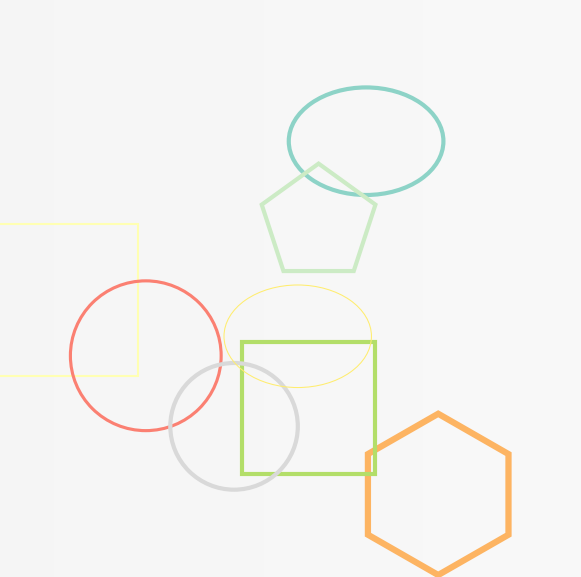[{"shape": "oval", "thickness": 2, "radius": 0.67, "center": [0.63, 0.755]}, {"shape": "square", "thickness": 1, "radius": 0.66, "center": [0.106, 0.479]}, {"shape": "circle", "thickness": 1.5, "radius": 0.65, "center": [0.251, 0.383]}, {"shape": "hexagon", "thickness": 3, "radius": 0.7, "center": [0.754, 0.143]}, {"shape": "square", "thickness": 2, "radius": 0.57, "center": [0.531, 0.293]}, {"shape": "circle", "thickness": 2, "radius": 0.55, "center": [0.403, 0.261]}, {"shape": "pentagon", "thickness": 2, "radius": 0.51, "center": [0.548, 0.613]}, {"shape": "oval", "thickness": 0.5, "radius": 0.63, "center": [0.512, 0.417]}]